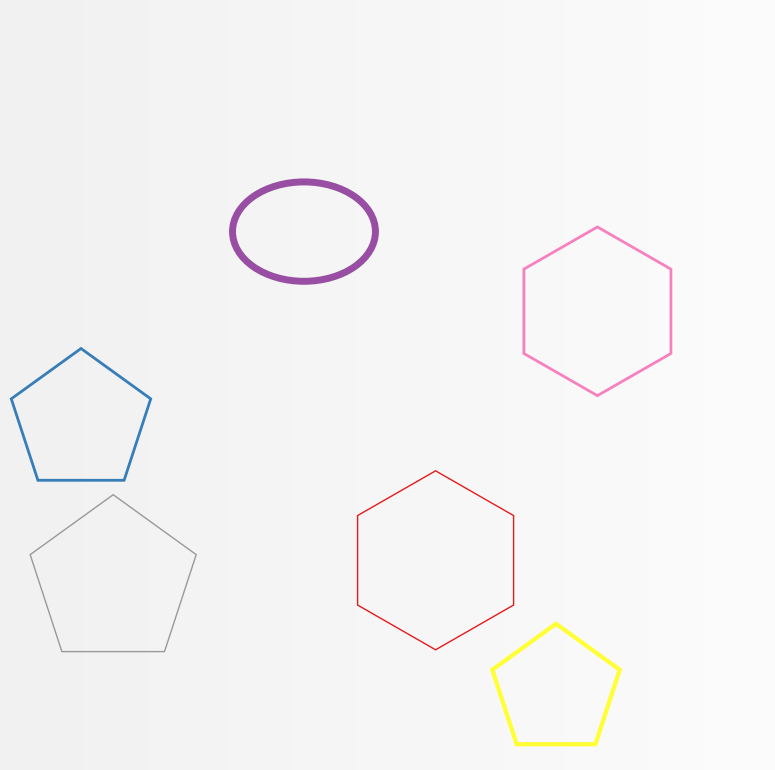[{"shape": "hexagon", "thickness": 0.5, "radius": 0.58, "center": [0.562, 0.272]}, {"shape": "pentagon", "thickness": 1, "radius": 0.47, "center": [0.105, 0.453]}, {"shape": "oval", "thickness": 2.5, "radius": 0.46, "center": [0.392, 0.699]}, {"shape": "pentagon", "thickness": 1.5, "radius": 0.43, "center": [0.717, 0.103]}, {"shape": "hexagon", "thickness": 1, "radius": 0.55, "center": [0.771, 0.596]}, {"shape": "pentagon", "thickness": 0.5, "radius": 0.56, "center": [0.146, 0.245]}]